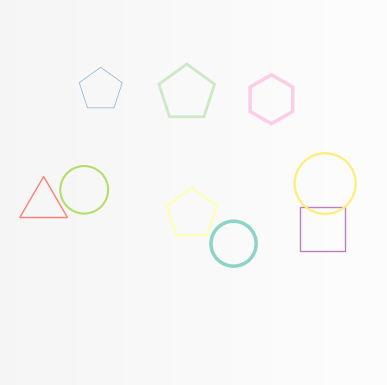[{"shape": "circle", "thickness": 2.5, "radius": 0.29, "center": [0.603, 0.367]}, {"shape": "pentagon", "thickness": 1.5, "radius": 0.34, "center": [0.495, 0.444]}, {"shape": "triangle", "thickness": 1, "radius": 0.36, "center": [0.113, 0.47]}, {"shape": "pentagon", "thickness": 0.5, "radius": 0.29, "center": [0.26, 0.767]}, {"shape": "circle", "thickness": 1.5, "radius": 0.31, "center": [0.217, 0.507]}, {"shape": "hexagon", "thickness": 2.5, "radius": 0.32, "center": [0.7, 0.742]}, {"shape": "square", "thickness": 1, "radius": 0.29, "center": [0.832, 0.404]}, {"shape": "pentagon", "thickness": 2, "radius": 0.38, "center": [0.482, 0.758]}, {"shape": "circle", "thickness": 1.5, "radius": 0.39, "center": [0.839, 0.523]}]